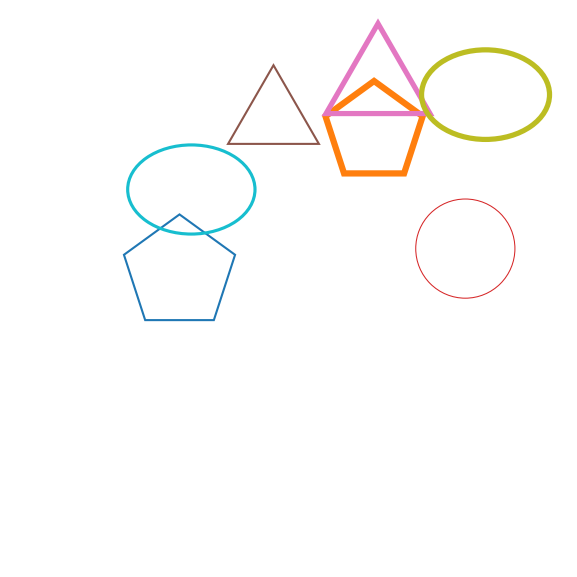[{"shape": "pentagon", "thickness": 1, "radius": 0.51, "center": [0.311, 0.527]}, {"shape": "pentagon", "thickness": 3, "radius": 0.44, "center": [0.648, 0.77]}, {"shape": "circle", "thickness": 0.5, "radius": 0.43, "center": [0.806, 0.569]}, {"shape": "triangle", "thickness": 1, "radius": 0.45, "center": [0.474, 0.795]}, {"shape": "triangle", "thickness": 2.5, "radius": 0.52, "center": [0.655, 0.854]}, {"shape": "oval", "thickness": 2.5, "radius": 0.55, "center": [0.841, 0.835]}, {"shape": "oval", "thickness": 1.5, "radius": 0.55, "center": [0.331, 0.671]}]